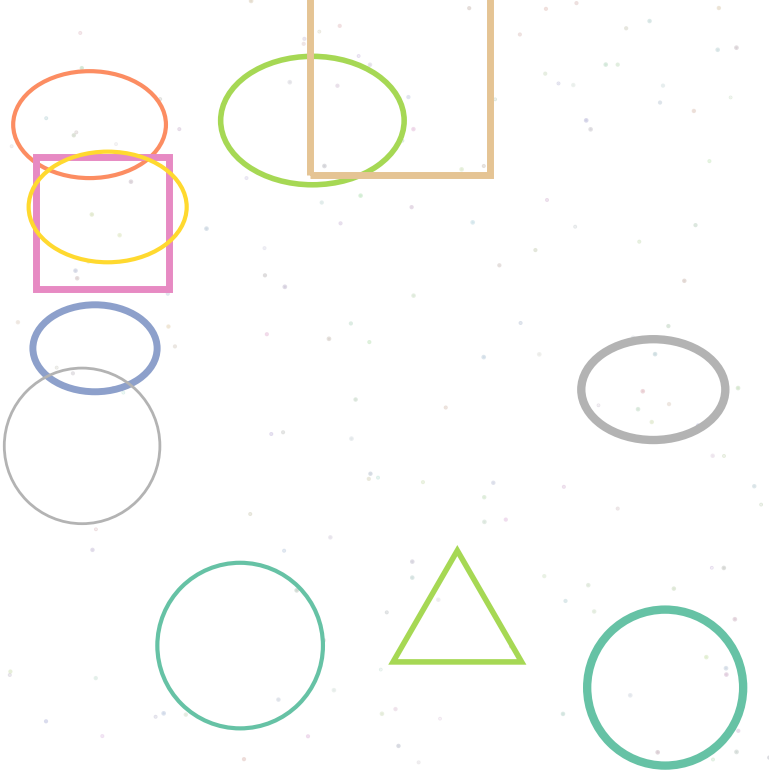[{"shape": "circle", "thickness": 3, "radius": 0.51, "center": [0.864, 0.107]}, {"shape": "circle", "thickness": 1.5, "radius": 0.54, "center": [0.312, 0.162]}, {"shape": "oval", "thickness": 1.5, "radius": 0.5, "center": [0.116, 0.838]}, {"shape": "oval", "thickness": 2.5, "radius": 0.4, "center": [0.123, 0.548]}, {"shape": "square", "thickness": 2.5, "radius": 0.43, "center": [0.133, 0.711]}, {"shape": "triangle", "thickness": 2, "radius": 0.48, "center": [0.594, 0.189]}, {"shape": "oval", "thickness": 2, "radius": 0.6, "center": [0.406, 0.843]}, {"shape": "oval", "thickness": 1.5, "radius": 0.51, "center": [0.14, 0.731]}, {"shape": "square", "thickness": 2.5, "radius": 0.58, "center": [0.519, 0.889]}, {"shape": "oval", "thickness": 3, "radius": 0.47, "center": [0.848, 0.494]}, {"shape": "circle", "thickness": 1, "radius": 0.51, "center": [0.107, 0.421]}]